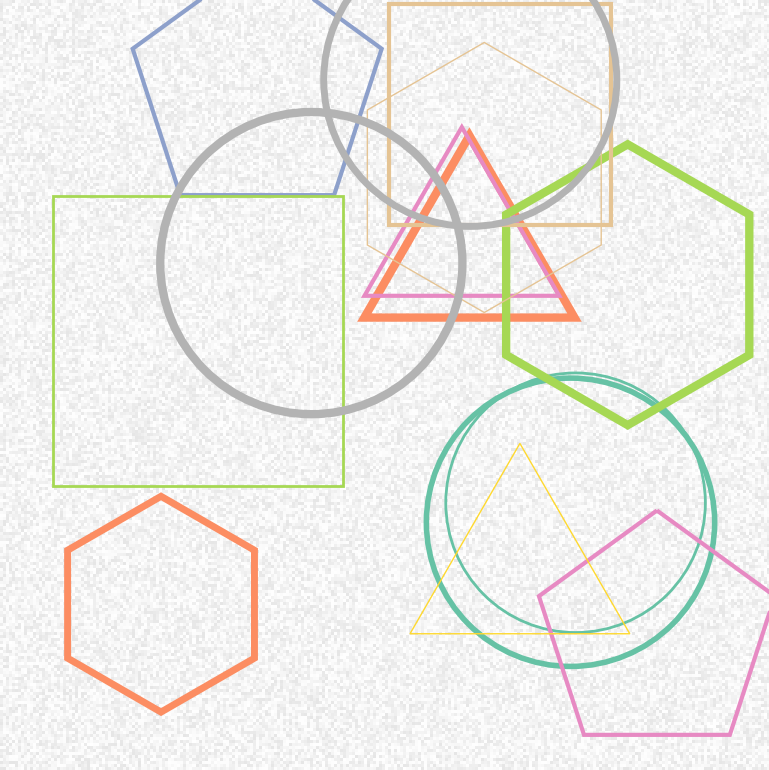[{"shape": "circle", "thickness": 2, "radius": 0.94, "center": [0.741, 0.322]}, {"shape": "circle", "thickness": 1, "radius": 0.84, "center": [0.747, 0.347]}, {"shape": "triangle", "thickness": 3, "radius": 0.79, "center": [0.61, 0.666]}, {"shape": "hexagon", "thickness": 2.5, "radius": 0.7, "center": [0.209, 0.215]}, {"shape": "pentagon", "thickness": 1.5, "radius": 0.85, "center": [0.334, 0.884]}, {"shape": "pentagon", "thickness": 1.5, "radius": 0.81, "center": [0.853, 0.176]}, {"shape": "triangle", "thickness": 1.5, "radius": 0.73, "center": [0.6, 0.689]}, {"shape": "square", "thickness": 1, "radius": 0.94, "center": [0.257, 0.557]}, {"shape": "hexagon", "thickness": 3, "radius": 0.91, "center": [0.815, 0.63]}, {"shape": "triangle", "thickness": 0.5, "radius": 0.82, "center": [0.675, 0.259]}, {"shape": "hexagon", "thickness": 0.5, "radius": 0.88, "center": [0.629, 0.769]}, {"shape": "square", "thickness": 1.5, "radius": 0.72, "center": [0.649, 0.851]}, {"shape": "circle", "thickness": 3, "radius": 0.98, "center": [0.404, 0.658]}, {"shape": "circle", "thickness": 2.5, "radius": 0.95, "center": [0.611, 0.896]}]